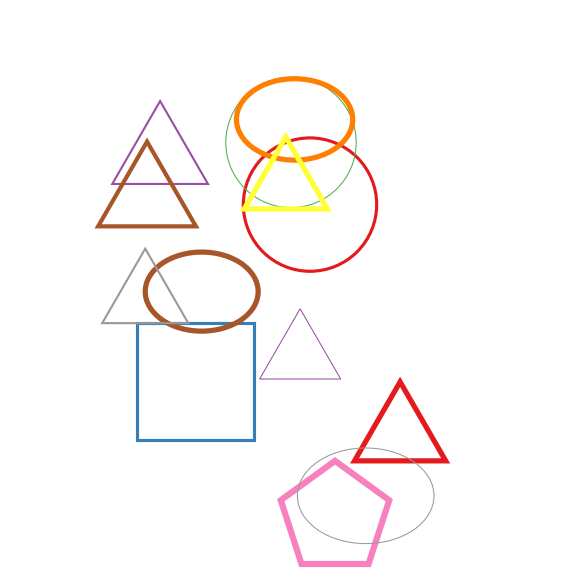[{"shape": "circle", "thickness": 1.5, "radius": 0.58, "center": [0.537, 0.645]}, {"shape": "triangle", "thickness": 2.5, "radius": 0.46, "center": [0.693, 0.247]}, {"shape": "square", "thickness": 1.5, "radius": 0.51, "center": [0.339, 0.339]}, {"shape": "circle", "thickness": 0.5, "radius": 0.56, "center": [0.504, 0.752]}, {"shape": "triangle", "thickness": 1, "radius": 0.48, "center": [0.277, 0.728]}, {"shape": "triangle", "thickness": 0.5, "radius": 0.41, "center": [0.52, 0.383]}, {"shape": "oval", "thickness": 2.5, "radius": 0.5, "center": [0.51, 0.792]}, {"shape": "triangle", "thickness": 2.5, "radius": 0.42, "center": [0.495, 0.679]}, {"shape": "oval", "thickness": 2.5, "radius": 0.49, "center": [0.349, 0.494]}, {"shape": "triangle", "thickness": 2, "radius": 0.49, "center": [0.255, 0.656]}, {"shape": "pentagon", "thickness": 3, "radius": 0.49, "center": [0.58, 0.102]}, {"shape": "triangle", "thickness": 1, "radius": 0.43, "center": [0.252, 0.483]}, {"shape": "oval", "thickness": 0.5, "radius": 0.59, "center": [0.633, 0.141]}]